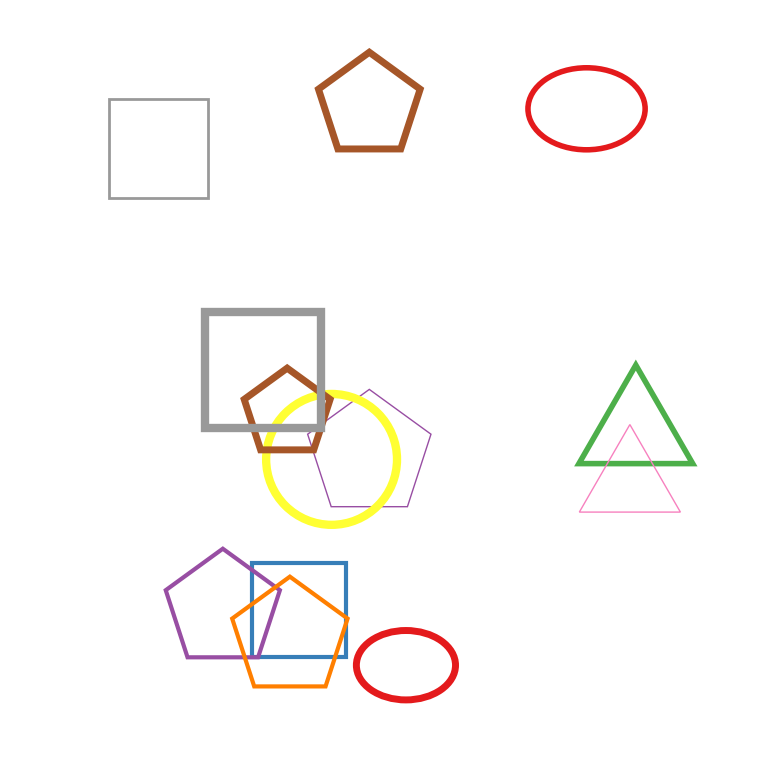[{"shape": "oval", "thickness": 2, "radius": 0.38, "center": [0.762, 0.859]}, {"shape": "oval", "thickness": 2.5, "radius": 0.32, "center": [0.527, 0.136]}, {"shape": "square", "thickness": 1.5, "radius": 0.31, "center": [0.388, 0.208]}, {"shape": "triangle", "thickness": 2, "radius": 0.43, "center": [0.826, 0.441]}, {"shape": "pentagon", "thickness": 0.5, "radius": 0.42, "center": [0.48, 0.41]}, {"shape": "pentagon", "thickness": 1.5, "radius": 0.39, "center": [0.289, 0.209]}, {"shape": "pentagon", "thickness": 1.5, "radius": 0.39, "center": [0.376, 0.172]}, {"shape": "circle", "thickness": 3, "radius": 0.42, "center": [0.431, 0.403]}, {"shape": "pentagon", "thickness": 2.5, "radius": 0.29, "center": [0.373, 0.463]}, {"shape": "pentagon", "thickness": 2.5, "radius": 0.35, "center": [0.48, 0.863]}, {"shape": "triangle", "thickness": 0.5, "radius": 0.38, "center": [0.818, 0.373]}, {"shape": "square", "thickness": 3, "radius": 0.38, "center": [0.342, 0.519]}, {"shape": "square", "thickness": 1, "radius": 0.32, "center": [0.206, 0.807]}]